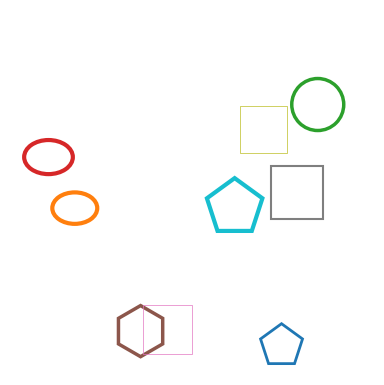[{"shape": "pentagon", "thickness": 2, "radius": 0.29, "center": [0.731, 0.102]}, {"shape": "oval", "thickness": 3, "radius": 0.29, "center": [0.194, 0.459]}, {"shape": "circle", "thickness": 2.5, "radius": 0.34, "center": [0.825, 0.729]}, {"shape": "oval", "thickness": 3, "radius": 0.32, "center": [0.126, 0.592]}, {"shape": "hexagon", "thickness": 2.5, "radius": 0.33, "center": [0.365, 0.14]}, {"shape": "square", "thickness": 0.5, "radius": 0.32, "center": [0.434, 0.144]}, {"shape": "square", "thickness": 1.5, "radius": 0.34, "center": [0.772, 0.5]}, {"shape": "square", "thickness": 0.5, "radius": 0.3, "center": [0.684, 0.663]}, {"shape": "pentagon", "thickness": 3, "radius": 0.38, "center": [0.61, 0.462]}]